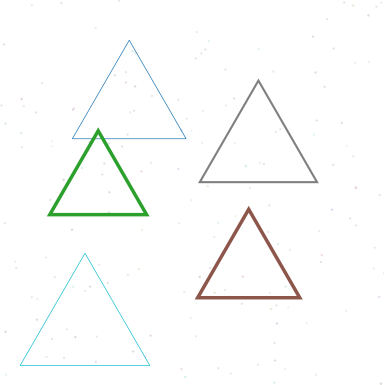[{"shape": "triangle", "thickness": 0.5, "radius": 0.85, "center": [0.336, 0.725]}, {"shape": "triangle", "thickness": 2.5, "radius": 0.73, "center": [0.255, 0.515]}, {"shape": "triangle", "thickness": 2.5, "radius": 0.77, "center": [0.646, 0.303]}, {"shape": "triangle", "thickness": 1.5, "radius": 0.88, "center": [0.671, 0.615]}, {"shape": "triangle", "thickness": 0.5, "radius": 0.97, "center": [0.221, 0.148]}]